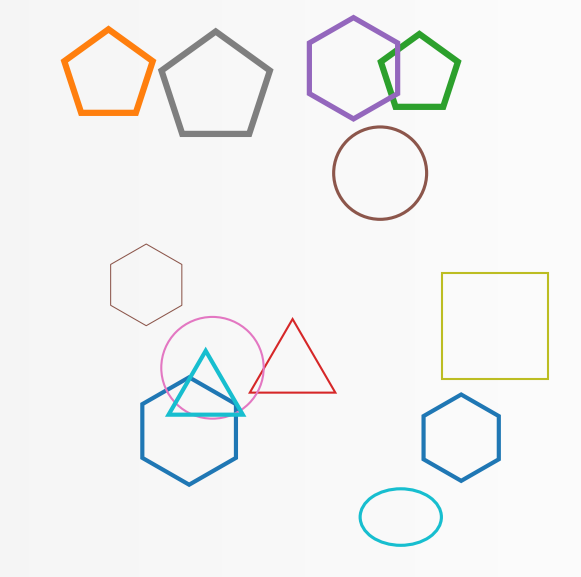[{"shape": "hexagon", "thickness": 2, "radius": 0.46, "center": [0.325, 0.253]}, {"shape": "hexagon", "thickness": 2, "radius": 0.37, "center": [0.793, 0.241]}, {"shape": "pentagon", "thickness": 3, "radius": 0.4, "center": [0.187, 0.868]}, {"shape": "pentagon", "thickness": 3, "radius": 0.35, "center": [0.722, 0.871]}, {"shape": "triangle", "thickness": 1, "radius": 0.42, "center": [0.503, 0.362]}, {"shape": "hexagon", "thickness": 2.5, "radius": 0.44, "center": [0.608, 0.881]}, {"shape": "circle", "thickness": 1.5, "radius": 0.4, "center": [0.654, 0.699]}, {"shape": "hexagon", "thickness": 0.5, "radius": 0.35, "center": [0.252, 0.506]}, {"shape": "circle", "thickness": 1, "radius": 0.44, "center": [0.366, 0.362]}, {"shape": "pentagon", "thickness": 3, "radius": 0.49, "center": [0.371, 0.847]}, {"shape": "square", "thickness": 1, "radius": 0.46, "center": [0.851, 0.435]}, {"shape": "triangle", "thickness": 2, "radius": 0.37, "center": [0.354, 0.318]}, {"shape": "oval", "thickness": 1.5, "radius": 0.35, "center": [0.689, 0.104]}]